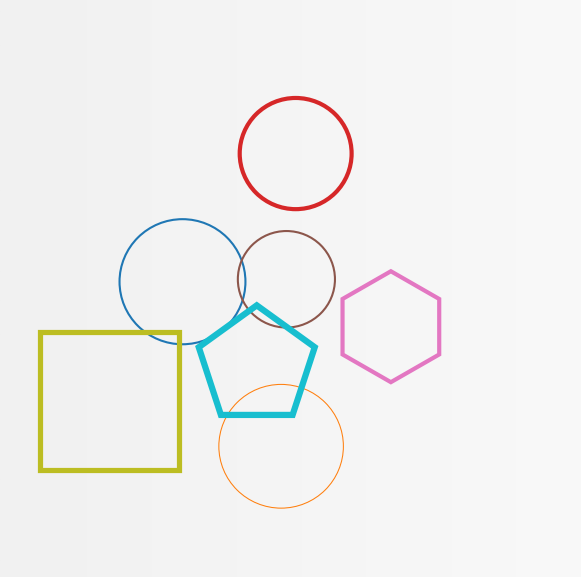[{"shape": "circle", "thickness": 1, "radius": 0.54, "center": [0.314, 0.511]}, {"shape": "circle", "thickness": 0.5, "radius": 0.54, "center": [0.484, 0.226]}, {"shape": "circle", "thickness": 2, "radius": 0.48, "center": [0.509, 0.733]}, {"shape": "circle", "thickness": 1, "radius": 0.42, "center": [0.493, 0.516]}, {"shape": "hexagon", "thickness": 2, "radius": 0.48, "center": [0.672, 0.433]}, {"shape": "square", "thickness": 2.5, "radius": 0.6, "center": [0.188, 0.305]}, {"shape": "pentagon", "thickness": 3, "radius": 0.52, "center": [0.442, 0.365]}]